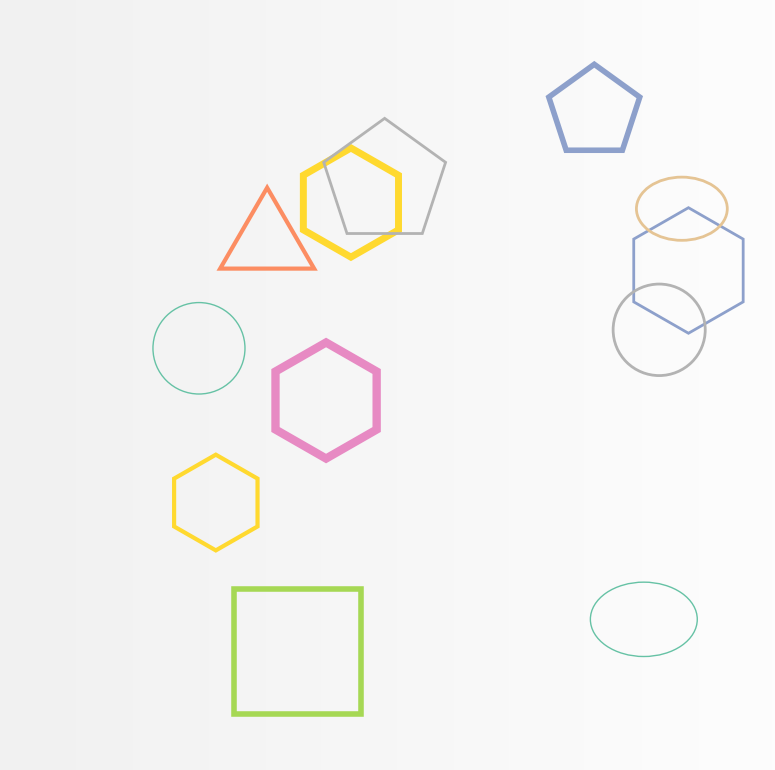[{"shape": "circle", "thickness": 0.5, "radius": 0.3, "center": [0.257, 0.548]}, {"shape": "oval", "thickness": 0.5, "radius": 0.34, "center": [0.831, 0.196]}, {"shape": "triangle", "thickness": 1.5, "radius": 0.35, "center": [0.345, 0.686]}, {"shape": "hexagon", "thickness": 1, "radius": 0.41, "center": [0.888, 0.649]}, {"shape": "pentagon", "thickness": 2, "radius": 0.31, "center": [0.767, 0.855]}, {"shape": "hexagon", "thickness": 3, "radius": 0.38, "center": [0.421, 0.48]}, {"shape": "square", "thickness": 2, "radius": 0.41, "center": [0.384, 0.153]}, {"shape": "hexagon", "thickness": 1.5, "radius": 0.31, "center": [0.278, 0.347]}, {"shape": "hexagon", "thickness": 2.5, "radius": 0.35, "center": [0.453, 0.737]}, {"shape": "oval", "thickness": 1, "radius": 0.29, "center": [0.88, 0.729]}, {"shape": "pentagon", "thickness": 1, "radius": 0.41, "center": [0.496, 0.764]}, {"shape": "circle", "thickness": 1, "radius": 0.3, "center": [0.851, 0.572]}]